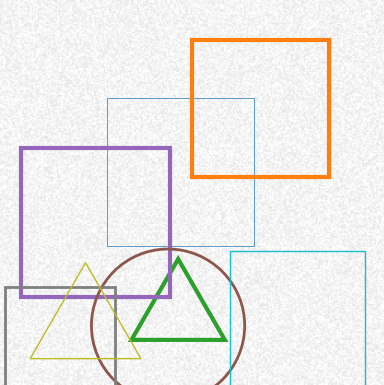[{"shape": "square", "thickness": 0.5, "radius": 0.96, "center": [0.469, 0.553]}, {"shape": "square", "thickness": 3, "radius": 0.89, "center": [0.677, 0.719]}, {"shape": "triangle", "thickness": 3, "radius": 0.7, "center": [0.463, 0.187]}, {"shape": "square", "thickness": 3, "radius": 0.97, "center": [0.247, 0.422]}, {"shape": "circle", "thickness": 2, "radius": 1.0, "center": [0.437, 0.154]}, {"shape": "square", "thickness": 2, "radius": 0.72, "center": [0.155, 0.113]}, {"shape": "triangle", "thickness": 1, "radius": 0.83, "center": [0.222, 0.151]}, {"shape": "square", "thickness": 1, "radius": 0.87, "center": [0.773, 0.172]}]